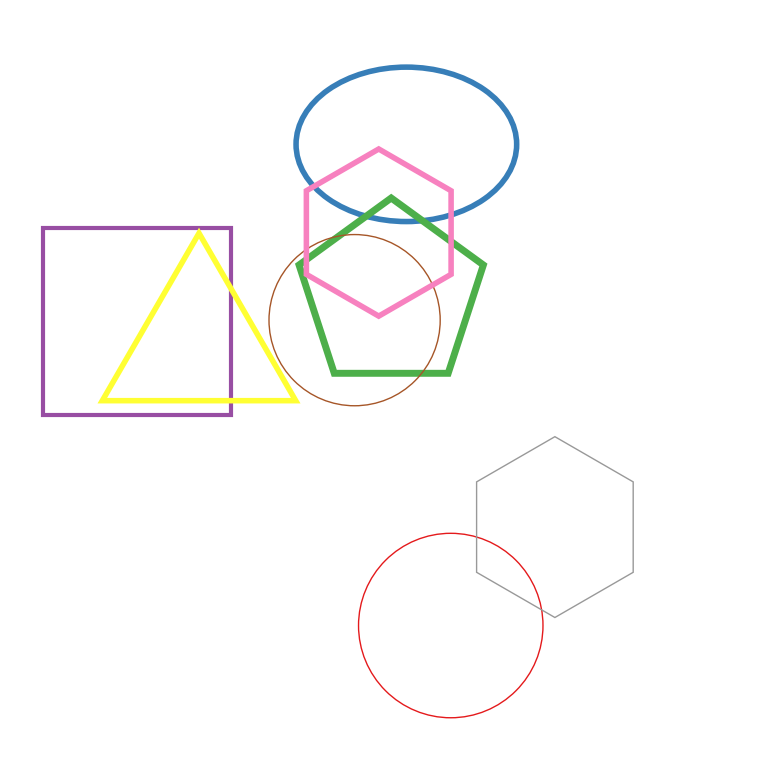[{"shape": "circle", "thickness": 0.5, "radius": 0.6, "center": [0.585, 0.188]}, {"shape": "oval", "thickness": 2, "radius": 0.72, "center": [0.528, 0.813]}, {"shape": "pentagon", "thickness": 2.5, "radius": 0.63, "center": [0.508, 0.617]}, {"shape": "square", "thickness": 1.5, "radius": 0.61, "center": [0.178, 0.582]}, {"shape": "triangle", "thickness": 2, "radius": 0.73, "center": [0.258, 0.552]}, {"shape": "circle", "thickness": 0.5, "radius": 0.56, "center": [0.461, 0.584]}, {"shape": "hexagon", "thickness": 2, "radius": 0.54, "center": [0.492, 0.698]}, {"shape": "hexagon", "thickness": 0.5, "radius": 0.59, "center": [0.721, 0.315]}]